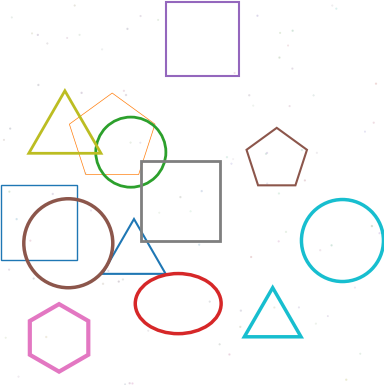[{"shape": "square", "thickness": 1, "radius": 0.49, "center": [0.101, 0.422]}, {"shape": "triangle", "thickness": 1.5, "radius": 0.47, "center": [0.348, 0.336]}, {"shape": "pentagon", "thickness": 0.5, "radius": 0.58, "center": [0.291, 0.641]}, {"shape": "circle", "thickness": 2, "radius": 0.46, "center": [0.34, 0.605]}, {"shape": "oval", "thickness": 2.5, "radius": 0.56, "center": [0.463, 0.211]}, {"shape": "square", "thickness": 1.5, "radius": 0.48, "center": [0.526, 0.898]}, {"shape": "pentagon", "thickness": 1.5, "radius": 0.41, "center": [0.719, 0.585]}, {"shape": "circle", "thickness": 2.5, "radius": 0.58, "center": [0.177, 0.368]}, {"shape": "hexagon", "thickness": 3, "radius": 0.44, "center": [0.153, 0.122]}, {"shape": "square", "thickness": 2, "radius": 0.52, "center": [0.47, 0.478]}, {"shape": "triangle", "thickness": 2, "radius": 0.54, "center": [0.169, 0.656]}, {"shape": "circle", "thickness": 2.5, "radius": 0.53, "center": [0.889, 0.375]}, {"shape": "triangle", "thickness": 2.5, "radius": 0.42, "center": [0.708, 0.168]}]